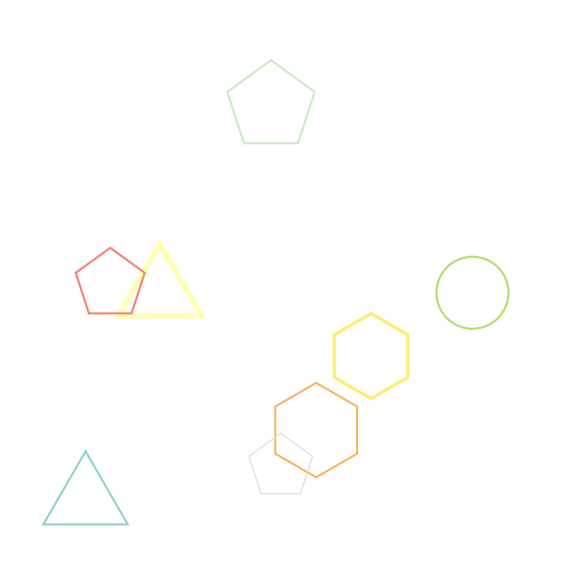[{"shape": "triangle", "thickness": 1, "radius": 0.42, "center": [0.148, 0.133]}, {"shape": "triangle", "thickness": 2.5, "radius": 0.41, "center": [0.277, 0.494]}, {"shape": "pentagon", "thickness": 1, "radius": 0.31, "center": [0.191, 0.507]}, {"shape": "hexagon", "thickness": 1, "radius": 0.41, "center": [0.547, 0.254]}, {"shape": "circle", "thickness": 1, "radius": 0.31, "center": [0.818, 0.492]}, {"shape": "pentagon", "thickness": 0.5, "radius": 0.29, "center": [0.486, 0.191]}, {"shape": "pentagon", "thickness": 1, "radius": 0.4, "center": [0.469, 0.815]}, {"shape": "hexagon", "thickness": 1.5, "radius": 0.37, "center": [0.643, 0.383]}]